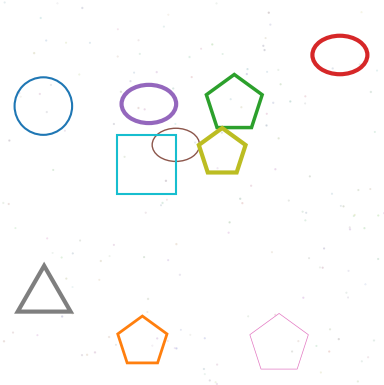[{"shape": "circle", "thickness": 1.5, "radius": 0.37, "center": [0.113, 0.724]}, {"shape": "pentagon", "thickness": 2, "radius": 0.34, "center": [0.37, 0.112]}, {"shape": "pentagon", "thickness": 2.5, "radius": 0.38, "center": [0.609, 0.73]}, {"shape": "oval", "thickness": 3, "radius": 0.36, "center": [0.883, 0.857]}, {"shape": "oval", "thickness": 3, "radius": 0.35, "center": [0.387, 0.73]}, {"shape": "oval", "thickness": 1, "radius": 0.31, "center": [0.457, 0.624]}, {"shape": "pentagon", "thickness": 0.5, "radius": 0.4, "center": [0.725, 0.106]}, {"shape": "triangle", "thickness": 3, "radius": 0.4, "center": [0.115, 0.23]}, {"shape": "pentagon", "thickness": 3, "radius": 0.32, "center": [0.577, 0.604]}, {"shape": "square", "thickness": 1.5, "radius": 0.38, "center": [0.38, 0.573]}]